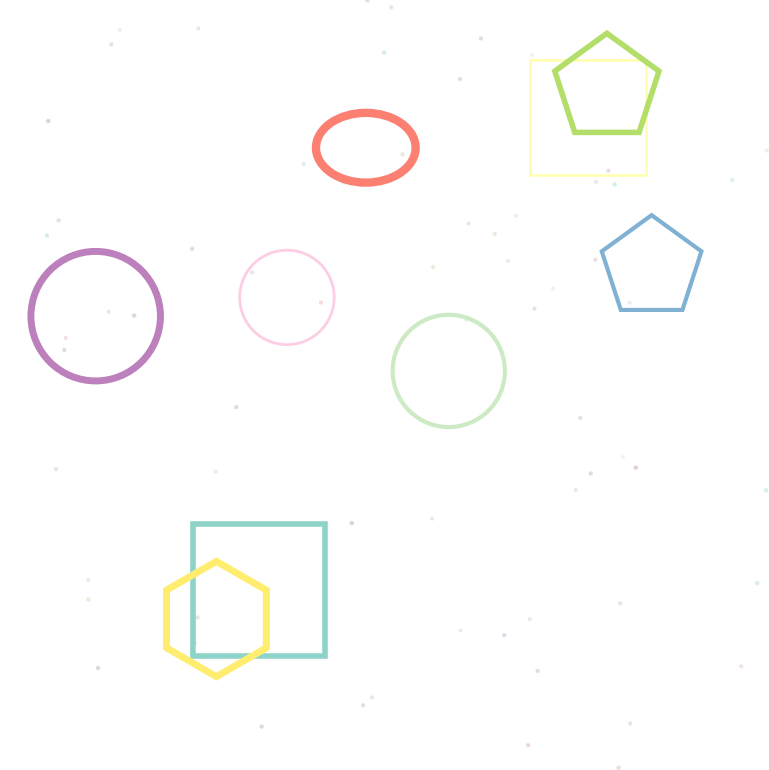[{"shape": "square", "thickness": 2, "radius": 0.43, "center": [0.336, 0.234]}, {"shape": "square", "thickness": 1, "radius": 0.38, "center": [0.764, 0.847]}, {"shape": "oval", "thickness": 3, "radius": 0.32, "center": [0.475, 0.808]}, {"shape": "pentagon", "thickness": 1.5, "radius": 0.34, "center": [0.846, 0.653]}, {"shape": "pentagon", "thickness": 2, "radius": 0.36, "center": [0.788, 0.886]}, {"shape": "circle", "thickness": 1, "radius": 0.31, "center": [0.373, 0.614]}, {"shape": "circle", "thickness": 2.5, "radius": 0.42, "center": [0.124, 0.589]}, {"shape": "circle", "thickness": 1.5, "radius": 0.36, "center": [0.583, 0.518]}, {"shape": "hexagon", "thickness": 2.5, "radius": 0.37, "center": [0.281, 0.196]}]